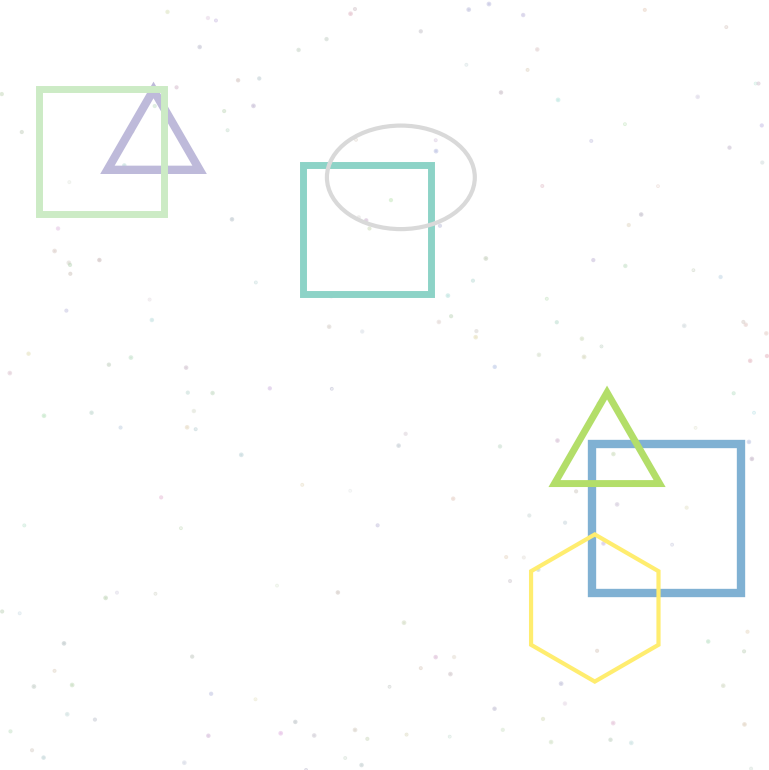[{"shape": "square", "thickness": 2.5, "radius": 0.42, "center": [0.477, 0.702]}, {"shape": "triangle", "thickness": 3, "radius": 0.35, "center": [0.199, 0.814]}, {"shape": "square", "thickness": 3, "radius": 0.48, "center": [0.866, 0.326]}, {"shape": "triangle", "thickness": 2.5, "radius": 0.39, "center": [0.788, 0.411]}, {"shape": "oval", "thickness": 1.5, "radius": 0.48, "center": [0.521, 0.77]}, {"shape": "square", "thickness": 2.5, "radius": 0.41, "center": [0.131, 0.804]}, {"shape": "hexagon", "thickness": 1.5, "radius": 0.48, "center": [0.772, 0.21]}]